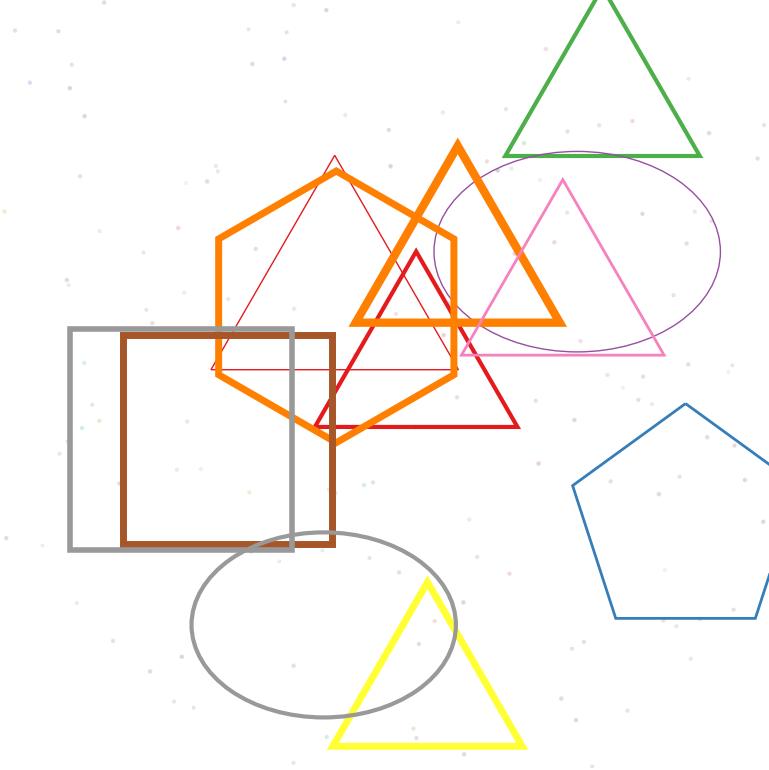[{"shape": "triangle", "thickness": 0.5, "radius": 0.93, "center": [0.435, 0.613]}, {"shape": "triangle", "thickness": 1.5, "radius": 0.76, "center": [0.54, 0.521]}, {"shape": "pentagon", "thickness": 1, "radius": 0.77, "center": [0.89, 0.322]}, {"shape": "triangle", "thickness": 1.5, "radius": 0.73, "center": [0.783, 0.87]}, {"shape": "oval", "thickness": 0.5, "radius": 0.93, "center": [0.75, 0.673]}, {"shape": "hexagon", "thickness": 2.5, "radius": 0.88, "center": [0.437, 0.602]}, {"shape": "triangle", "thickness": 3, "radius": 0.77, "center": [0.594, 0.657]}, {"shape": "triangle", "thickness": 2.5, "radius": 0.71, "center": [0.555, 0.102]}, {"shape": "square", "thickness": 2.5, "radius": 0.68, "center": [0.296, 0.429]}, {"shape": "triangle", "thickness": 1, "radius": 0.76, "center": [0.731, 0.615]}, {"shape": "square", "thickness": 2, "radius": 0.72, "center": [0.235, 0.429]}, {"shape": "oval", "thickness": 1.5, "radius": 0.86, "center": [0.42, 0.188]}]